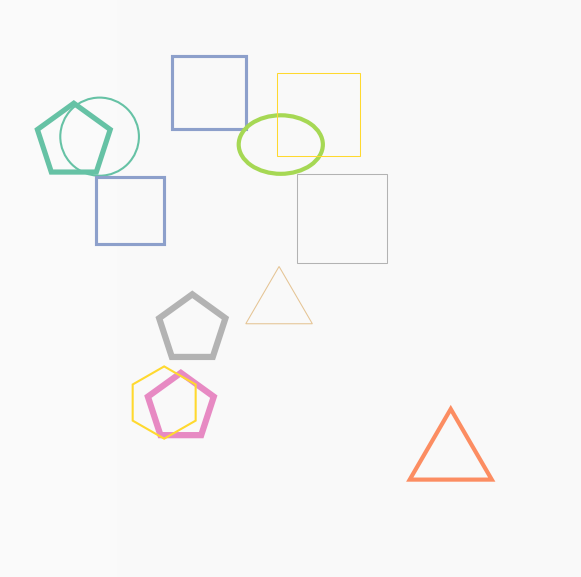[{"shape": "pentagon", "thickness": 2.5, "radius": 0.33, "center": [0.127, 0.754]}, {"shape": "circle", "thickness": 1, "radius": 0.34, "center": [0.171, 0.762]}, {"shape": "triangle", "thickness": 2, "radius": 0.41, "center": [0.775, 0.209]}, {"shape": "square", "thickness": 1.5, "radius": 0.29, "center": [0.223, 0.635]}, {"shape": "square", "thickness": 1.5, "radius": 0.32, "center": [0.36, 0.839]}, {"shape": "pentagon", "thickness": 3, "radius": 0.3, "center": [0.311, 0.294]}, {"shape": "oval", "thickness": 2, "radius": 0.36, "center": [0.483, 0.749]}, {"shape": "hexagon", "thickness": 1, "radius": 0.31, "center": [0.282, 0.302]}, {"shape": "square", "thickness": 0.5, "radius": 0.36, "center": [0.548, 0.801]}, {"shape": "triangle", "thickness": 0.5, "radius": 0.33, "center": [0.48, 0.472]}, {"shape": "square", "thickness": 0.5, "radius": 0.39, "center": [0.588, 0.621]}, {"shape": "pentagon", "thickness": 3, "radius": 0.3, "center": [0.331, 0.43]}]